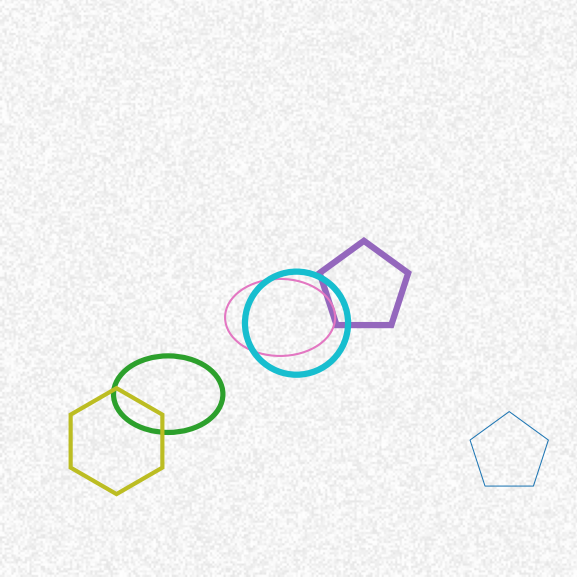[{"shape": "pentagon", "thickness": 0.5, "radius": 0.36, "center": [0.882, 0.215]}, {"shape": "oval", "thickness": 2.5, "radius": 0.47, "center": [0.291, 0.317]}, {"shape": "pentagon", "thickness": 3, "radius": 0.4, "center": [0.63, 0.501]}, {"shape": "oval", "thickness": 1, "radius": 0.48, "center": [0.485, 0.449]}, {"shape": "hexagon", "thickness": 2, "radius": 0.46, "center": [0.202, 0.235]}, {"shape": "circle", "thickness": 3, "radius": 0.45, "center": [0.513, 0.44]}]